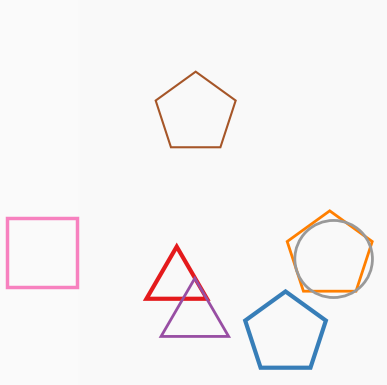[{"shape": "triangle", "thickness": 3, "radius": 0.45, "center": [0.456, 0.269]}, {"shape": "pentagon", "thickness": 3, "radius": 0.55, "center": [0.737, 0.133]}, {"shape": "triangle", "thickness": 2, "radius": 0.5, "center": [0.503, 0.177]}, {"shape": "pentagon", "thickness": 2, "radius": 0.58, "center": [0.851, 0.337]}, {"shape": "pentagon", "thickness": 1.5, "radius": 0.54, "center": [0.505, 0.705]}, {"shape": "square", "thickness": 2.5, "radius": 0.45, "center": [0.109, 0.345]}, {"shape": "circle", "thickness": 2, "radius": 0.5, "center": [0.861, 0.327]}]